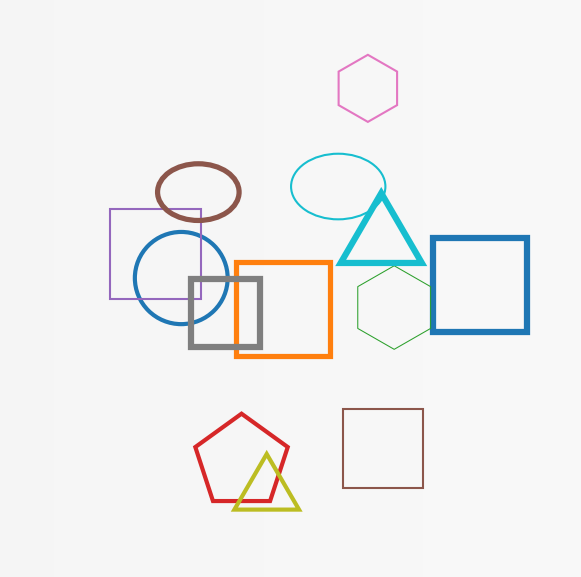[{"shape": "circle", "thickness": 2, "radius": 0.4, "center": [0.312, 0.518]}, {"shape": "square", "thickness": 3, "radius": 0.41, "center": [0.826, 0.506]}, {"shape": "square", "thickness": 2.5, "radius": 0.41, "center": [0.487, 0.463]}, {"shape": "hexagon", "thickness": 0.5, "radius": 0.36, "center": [0.678, 0.467]}, {"shape": "pentagon", "thickness": 2, "radius": 0.42, "center": [0.416, 0.199]}, {"shape": "square", "thickness": 1, "radius": 0.39, "center": [0.268, 0.56]}, {"shape": "square", "thickness": 1, "radius": 0.34, "center": [0.659, 0.223]}, {"shape": "oval", "thickness": 2.5, "radius": 0.35, "center": [0.341, 0.666]}, {"shape": "hexagon", "thickness": 1, "radius": 0.29, "center": [0.633, 0.846]}, {"shape": "square", "thickness": 3, "radius": 0.3, "center": [0.388, 0.457]}, {"shape": "triangle", "thickness": 2, "radius": 0.32, "center": [0.459, 0.149]}, {"shape": "oval", "thickness": 1, "radius": 0.41, "center": [0.582, 0.676]}, {"shape": "triangle", "thickness": 3, "radius": 0.4, "center": [0.656, 0.584]}]